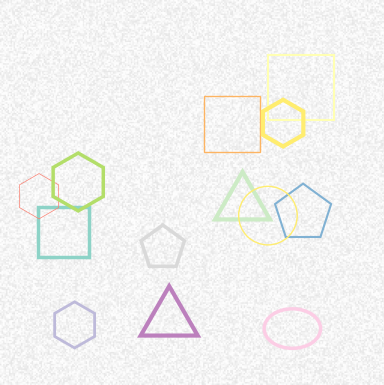[{"shape": "square", "thickness": 2.5, "radius": 0.33, "center": [0.165, 0.397]}, {"shape": "square", "thickness": 1.5, "radius": 0.42, "center": [0.782, 0.772]}, {"shape": "hexagon", "thickness": 2, "radius": 0.3, "center": [0.194, 0.156]}, {"shape": "hexagon", "thickness": 0.5, "radius": 0.29, "center": [0.101, 0.49]}, {"shape": "pentagon", "thickness": 1.5, "radius": 0.38, "center": [0.787, 0.446]}, {"shape": "square", "thickness": 1, "radius": 0.37, "center": [0.603, 0.678]}, {"shape": "hexagon", "thickness": 2.5, "radius": 0.38, "center": [0.203, 0.527]}, {"shape": "oval", "thickness": 2.5, "radius": 0.37, "center": [0.759, 0.147]}, {"shape": "pentagon", "thickness": 2.5, "radius": 0.3, "center": [0.423, 0.356]}, {"shape": "triangle", "thickness": 3, "radius": 0.43, "center": [0.44, 0.171]}, {"shape": "triangle", "thickness": 3, "radius": 0.41, "center": [0.63, 0.471]}, {"shape": "circle", "thickness": 1, "radius": 0.38, "center": [0.696, 0.44]}, {"shape": "hexagon", "thickness": 3, "radius": 0.3, "center": [0.735, 0.68]}]